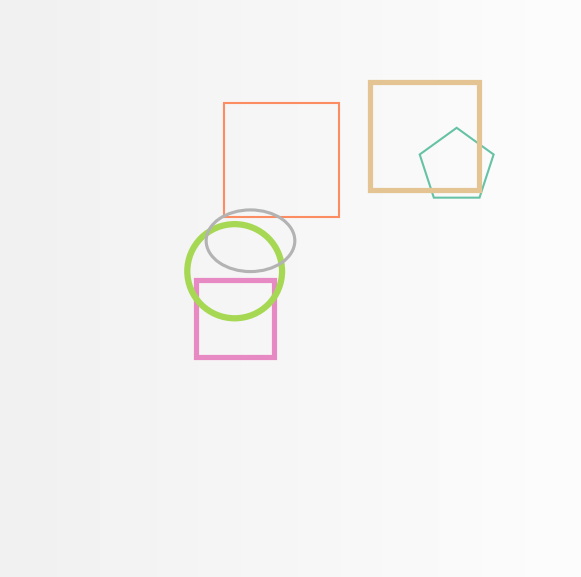[{"shape": "pentagon", "thickness": 1, "radius": 0.33, "center": [0.786, 0.711]}, {"shape": "square", "thickness": 1, "radius": 0.49, "center": [0.484, 0.722]}, {"shape": "square", "thickness": 2.5, "radius": 0.33, "center": [0.405, 0.448]}, {"shape": "circle", "thickness": 3, "radius": 0.41, "center": [0.404, 0.53]}, {"shape": "square", "thickness": 2.5, "radius": 0.47, "center": [0.731, 0.763]}, {"shape": "oval", "thickness": 1.5, "radius": 0.38, "center": [0.431, 0.582]}]